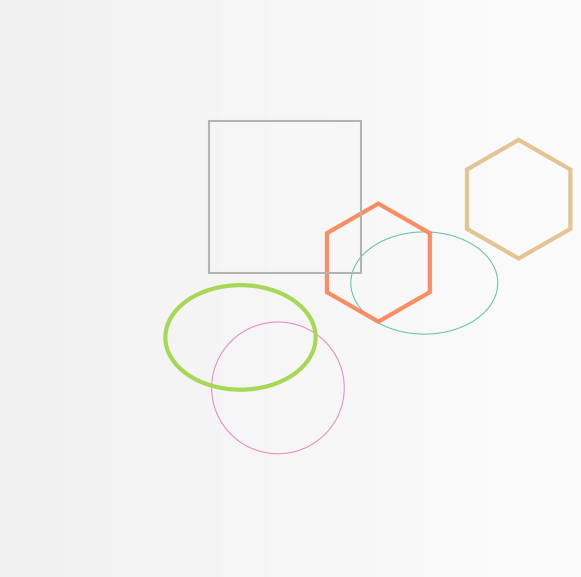[{"shape": "oval", "thickness": 0.5, "radius": 0.63, "center": [0.73, 0.509]}, {"shape": "hexagon", "thickness": 2, "radius": 0.51, "center": [0.651, 0.544]}, {"shape": "circle", "thickness": 0.5, "radius": 0.57, "center": [0.478, 0.327]}, {"shape": "oval", "thickness": 2, "radius": 0.65, "center": [0.414, 0.415]}, {"shape": "hexagon", "thickness": 2, "radius": 0.51, "center": [0.892, 0.654]}, {"shape": "square", "thickness": 1, "radius": 0.66, "center": [0.49, 0.658]}]